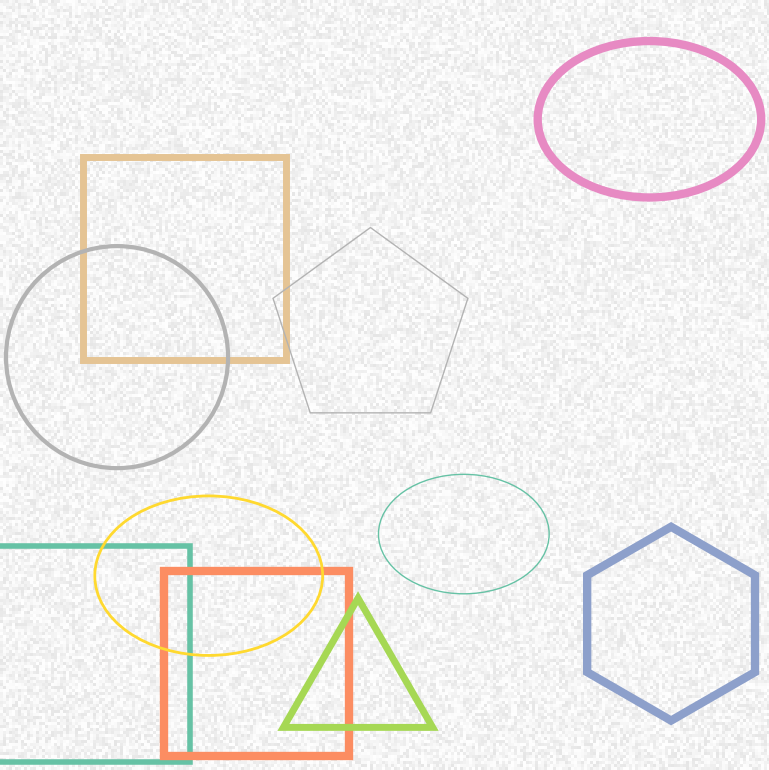[{"shape": "oval", "thickness": 0.5, "radius": 0.55, "center": [0.602, 0.306]}, {"shape": "square", "thickness": 2, "radius": 0.7, "center": [0.107, 0.15]}, {"shape": "square", "thickness": 3, "radius": 0.6, "center": [0.333, 0.138]}, {"shape": "hexagon", "thickness": 3, "radius": 0.63, "center": [0.872, 0.19]}, {"shape": "oval", "thickness": 3, "radius": 0.73, "center": [0.843, 0.845]}, {"shape": "triangle", "thickness": 2.5, "radius": 0.56, "center": [0.465, 0.111]}, {"shape": "oval", "thickness": 1, "radius": 0.74, "center": [0.271, 0.252]}, {"shape": "square", "thickness": 2.5, "radius": 0.66, "center": [0.239, 0.664]}, {"shape": "circle", "thickness": 1.5, "radius": 0.72, "center": [0.152, 0.536]}, {"shape": "pentagon", "thickness": 0.5, "radius": 0.67, "center": [0.481, 0.571]}]